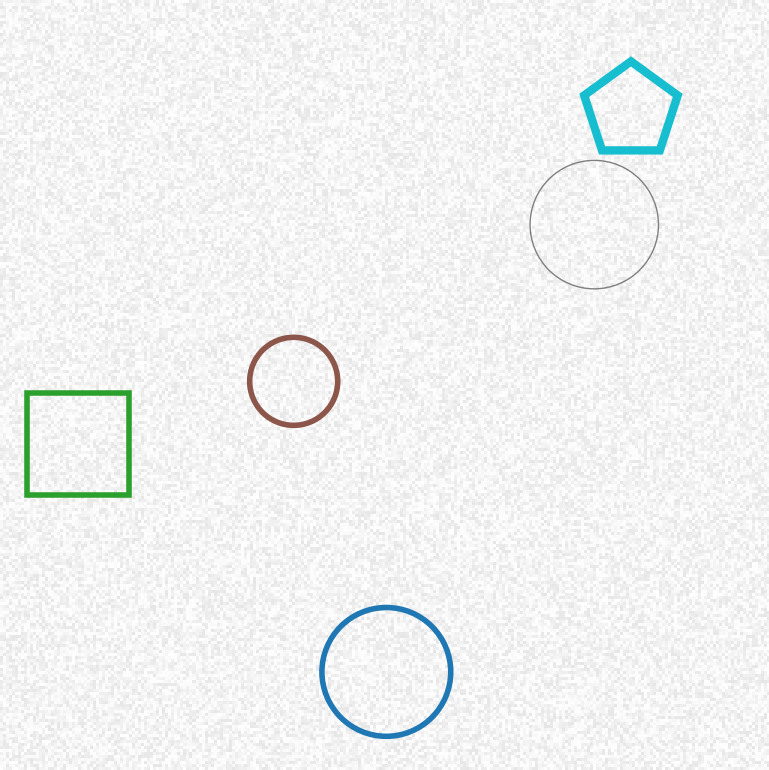[{"shape": "circle", "thickness": 2, "radius": 0.42, "center": [0.502, 0.127]}, {"shape": "square", "thickness": 2, "radius": 0.33, "center": [0.101, 0.424]}, {"shape": "circle", "thickness": 2, "radius": 0.29, "center": [0.381, 0.505]}, {"shape": "circle", "thickness": 0.5, "radius": 0.42, "center": [0.772, 0.708]}, {"shape": "pentagon", "thickness": 3, "radius": 0.32, "center": [0.819, 0.856]}]